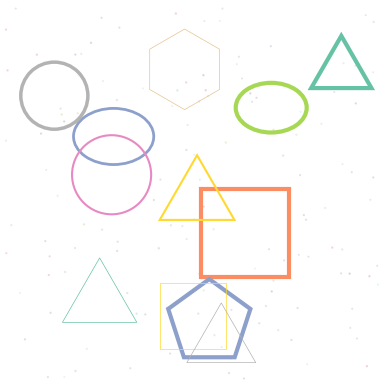[{"shape": "triangle", "thickness": 3, "radius": 0.45, "center": [0.887, 0.816]}, {"shape": "triangle", "thickness": 0.5, "radius": 0.56, "center": [0.259, 0.218]}, {"shape": "square", "thickness": 3, "radius": 0.57, "center": [0.637, 0.395]}, {"shape": "pentagon", "thickness": 3, "radius": 0.56, "center": [0.544, 0.163]}, {"shape": "oval", "thickness": 2, "radius": 0.52, "center": [0.295, 0.646]}, {"shape": "circle", "thickness": 1.5, "radius": 0.51, "center": [0.29, 0.546]}, {"shape": "oval", "thickness": 3, "radius": 0.46, "center": [0.704, 0.72]}, {"shape": "triangle", "thickness": 1.5, "radius": 0.56, "center": [0.512, 0.485]}, {"shape": "square", "thickness": 0.5, "radius": 0.43, "center": [0.5, 0.18]}, {"shape": "hexagon", "thickness": 0.5, "radius": 0.52, "center": [0.48, 0.82]}, {"shape": "circle", "thickness": 2.5, "radius": 0.44, "center": [0.141, 0.751]}, {"shape": "triangle", "thickness": 0.5, "radius": 0.52, "center": [0.575, 0.11]}]